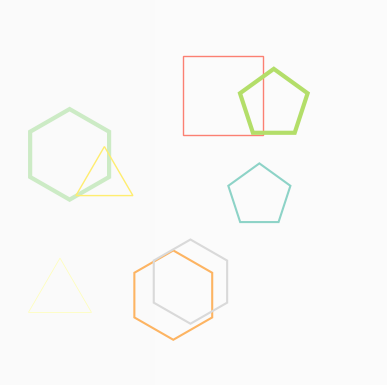[{"shape": "pentagon", "thickness": 1.5, "radius": 0.42, "center": [0.669, 0.491]}, {"shape": "triangle", "thickness": 0.5, "radius": 0.47, "center": [0.155, 0.236]}, {"shape": "square", "thickness": 1, "radius": 0.51, "center": [0.576, 0.752]}, {"shape": "hexagon", "thickness": 1.5, "radius": 0.58, "center": [0.447, 0.233]}, {"shape": "pentagon", "thickness": 3, "radius": 0.46, "center": [0.707, 0.729]}, {"shape": "hexagon", "thickness": 1.5, "radius": 0.55, "center": [0.492, 0.269]}, {"shape": "hexagon", "thickness": 3, "radius": 0.59, "center": [0.18, 0.599]}, {"shape": "triangle", "thickness": 1, "radius": 0.42, "center": [0.269, 0.534]}]